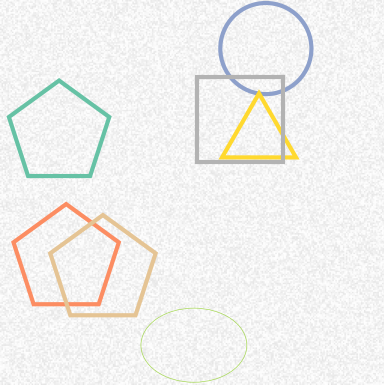[{"shape": "pentagon", "thickness": 3, "radius": 0.69, "center": [0.153, 0.654]}, {"shape": "pentagon", "thickness": 3, "radius": 0.72, "center": [0.172, 0.326]}, {"shape": "circle", "thickness": 3, "radius": 0.59, "center": [0.691, 0.874]}, {"shape": "oval", "thickness": 0.5, "radius": 0.69, "center": [0.504, 0.103]}, {"shape": "triangle", "thickness": 3, "radius": 0.55, "center": [0.673, 0.647]}, {"shape": "pentagon", "thickness": 3, "radius": 0.72, "center": [0.267, 0.298]}, {"shape": "square", "thickness": 3, "radius": 0.56, "center": [0.624, 0.689]}]